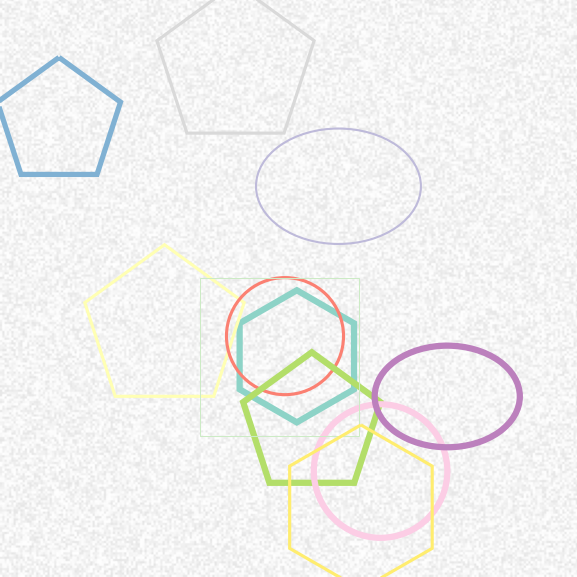[{"shape": "hexagon", "thickness": 3, "radius": 0.57, "center": [0.514, 0.382]}, {"shape": "pentagon", "thickness": 1.5, "radius": 0.73, "center": [0.285, 0.43]}, {"shape": "oval", "thickness": 1, "radius": 0.71, "center": [0.586, 0.677]}, {"shape": "circle", "thickness": 1.5, "radius": 0.51, "center": [0.493, 0.417]}, {"shape": "pentagon", "thickness": 2.5, "radius": 0.56, "center": [0.102, 0.788]}, {"shape": "pentagon", "thickness": 3, "radius": 0.62, "center": [0.54, 0.264]}, {"shape": "circle", "thickness": 3, "radius": 0.58, "center": [0.659, 0.183]}, {"shape": "pentagon", "thickness": 1.5, "radius": 0.72, "center": [0.408, 0.884]}, {"shape": "oval", "thickness": 3, "radius": 0.63, "center": [0.774, 0.313]}, {"shape": "square", "thickness": 0.5, "radius": 0.69, "center": [0.484, 0.381]}, {"shape": "hexagon", "thickness": 1.5, "radius": 0.71, "center": [0.625, 0.121]}]